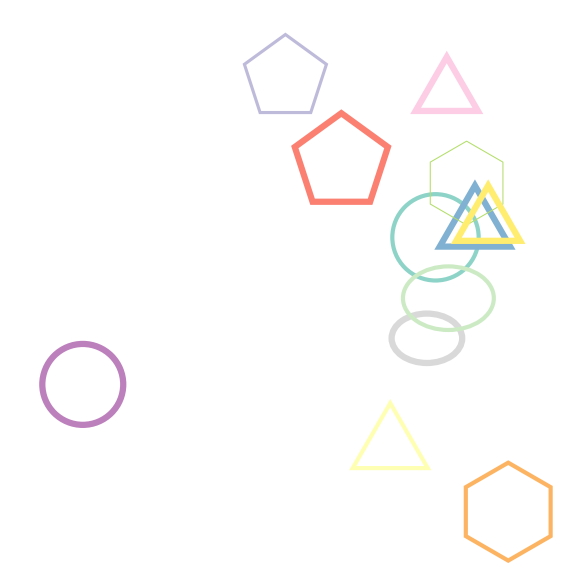[{"shape": "circle", "thickness": 2, "radius": 0.37, "center": [0.754, 0.588]}, {"shape": "triangle", "thickness": 2, "radius": 0.37, "center": [0.676, 0.226]}, {"shape": "pentagon", "thickness": 1.5, "radius": 0.37, "center": [0.494, 0.865]}, {"shape": "pentagon", "thickness": 3, "radius": 0.42, "center": [0.591, 0.718]}, {"shape": "triangle", "thickness": 3, "radius": 0.35, "center": [0.822, 0.607]}, {"shape": "hexagon", "thickness": 2, "radius": 0.42, "center": [0.88, 0.113]}, {"shape": "hexagon", "thickness": 0.5, "radius": 0.36, "center": [0.808, 0.682]}, {"shape": "triangle", "thickness": 3, "radius": 0.31, "center": [0.774, 0.838]}, {"shape": "oval", "thickness": 3, "radius": 0.31, "center": [0.739, 0.413]}, {"shape": "circle", "thickness": 3, "radius": 0.35, "center": [0.143, 0.334]}, {"shape": "oval", "thickness": 2, "radius": 0.39, "center": [0.776, 0.483]}, {"shape": "triangle", "thickness": 3, "radius": 0.32, "center": [0.845, 0.614]}]